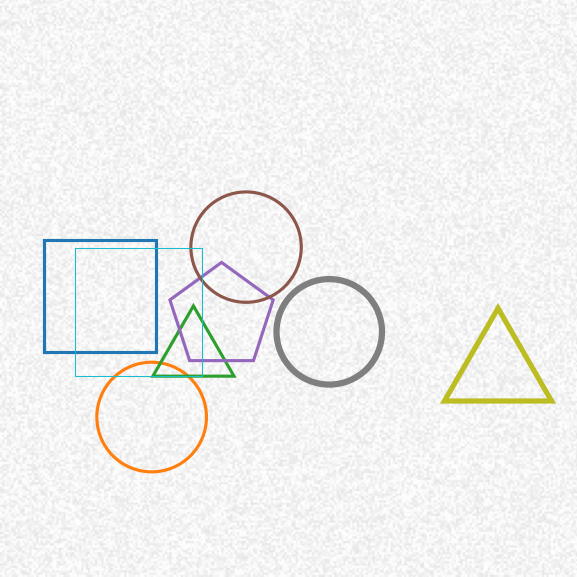[{"shape": "square", "thickness": 1.5, "radius": 0.49, "center": [0.173, 0.486]}, {"shape": "circle", "thickness": 1.5, "radius": 0.47, "center": [0.263, 0.277]}, {"shape": "triangle", "thickness": 1.5, "radius": 0.41, "center": [0.335, 0.388]}, {"shape": "pentagon", "thickness": 1.5, "radius": 0.47, "center": [0.384, 0.451]}, {"shape": "circle", "thickness": 1.5, "radius": 0.48, "center": [0.426, 0.571]}, {"shape": "circle", "thickness": 3, "radius": 0.46, "center": [0.57, 0.425]}, {"shape": "triangle", "thickness": 2.5, "radius": 0.54, "center": [0.862, 0.358]}, {"shape": "square", "thickness": 0.5, "radius": 0.55, "center": [0.24, 0.459]}]